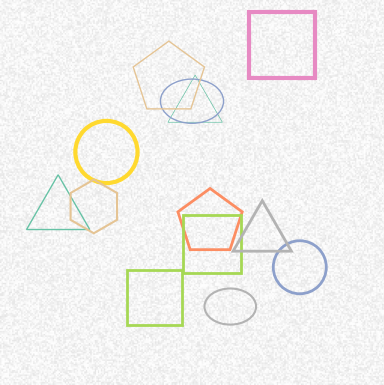[{"shape": "triangle", "thickness": 0.5, "radius": 0.41, "center": [0.507, 0.723]}, {"shape": "triangle", "thickness": 1, "radius": 0.47, "center": [0.151, 0.451]}, {"shape": "pentagon", "thickness": 2, "radius": 0.44, "center": [0.546, 0.423]}, {"shape": "oval", "thickness": 1, "radius": 0.41, "center": [0.499, 0.737]}, {"shape": "circle", "thickness": 2, "radius": 0.34, "center": [0.779, 0.306]}, {"shape": "square", "thickness": 3, "radius": 0.42, "center": [0.733, 0.883]}, {"shape": "square", "thickness": 2, "radius": 0.36, "center": [0.402, 0.228]}, {"shape": "square", "thickness": 2, "radius": 0.37, "center": [0.551, 0.367]}, {"shape": "circle", "thickness": 3, "radius": 0.4, "center": [0.276, 0.605]}, {"shape": "hexagon", "thickness": 1.5, "radius": 0.35, "center": [0.244, 0.464]}, {"shape": "pentagon", "thickness": 1, "radius": 0.49, "center": [0.439, 0.796]}, {"shape": "triangle", "thickness": 2, "radius": 0.44, "center": [0.681, 0.391]}, {"shape": "oval", "thickness": 1.5, "radius": 0.33, "center": [0.598, 0.204]}]